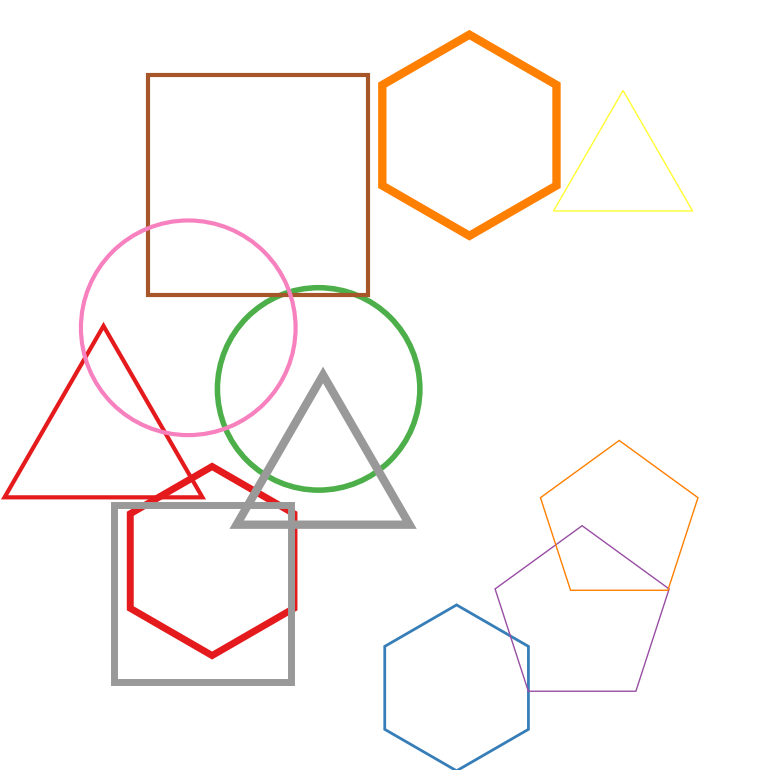[{"shape": "hexagon", "thickness": 2.5, "radius": 0.61, "center": [0.275, 0.271]}, {"shape": "triangle", "thickness": 1.5, "radius": 0.74, "center": [0.134, 0.428]}, {"shape": "hexagon", "thickness": 1, "radius": 0.54, "center": [0.593, 0.107]}, {"shape": "circle", "thickness": 2, "radius": 0.66, "center": [0.414, 0.495]}, {"shape": "pentagon", "thickness": 0.5, "radius": 0.59, "center": [0.756, 0.198]}, {"shape": "pentagon", "thickness": 0.5, "radius": 0.54, "center": [0.804, 0.32]}, {"shape": "hexagon", "thickness": 3, "radius": 0.65, "center": [0.61, 0.824]}, {"shape": "triangle", "thickness": 0.5, "radius": 0.52, "center": [0.809, 0.778]}, {"shape": "square", "thickness": 1.5, "radius": 0.71, "center": [0.335, 0.759]}, {"shape": "circle", "thickness": 1.5, "radius": 0.7, "center": [0.244, 0.574]}, {"shape": "triangle", "thickness": 3, "radius": 0.65, "center": [0.42, 0.383]}, {"shape": "square", "thickness": 2.5, "radius": 0.57, "center": [0.263, 0.229]}]